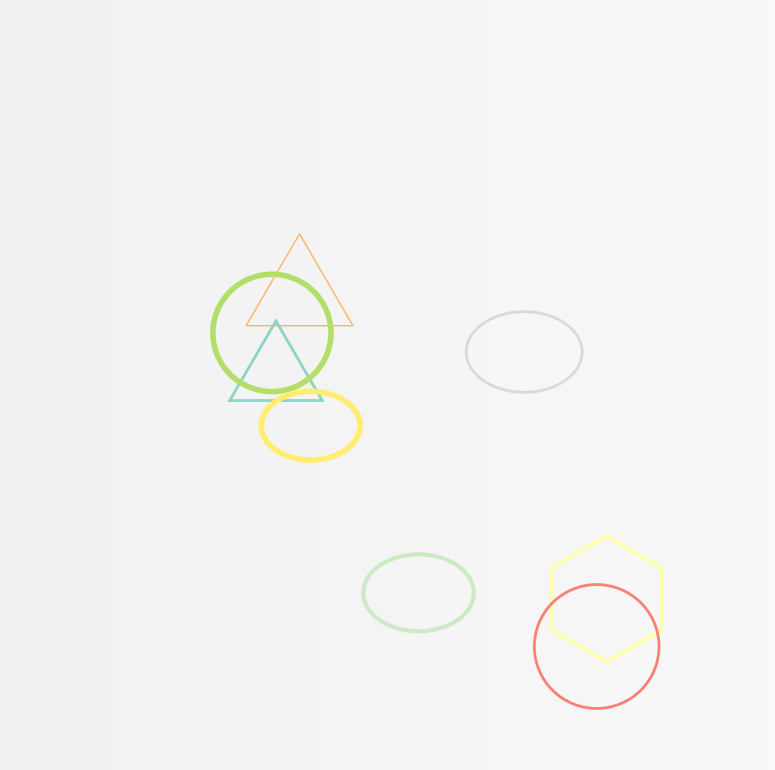[{"shape": "triangle", "thickness": 1, "radius": 0.34, "center": [0.356, 0.514]}, {"shape": "hexagon", "thickness": 1.5, "radius": 0.41, "center": [0.783, 0.222]}, {"shape": "circle", "thickness": 1, "radius": 0.4, "center": [0.77, 0.16]}, {"shape": "triangle", "thickness": 0.5, "radius": 0.4, "center": [0.386, 0.617]}, {"shape": "circle", "thickness": 2, "radius": 0.38, "center": [0.351, 0.568]}, {"shape": "oval", "thickness": 1, "radius": 0.37, "center": [0.676, 0.543]}, {"shape": "oval", "thickness": 1.5, "radius": 0.36, "center": [0.54, 0.23]}, {"shape": "oval", "thickness": 2, "radius": 0.32, "center": [0.401, 0.447]}]